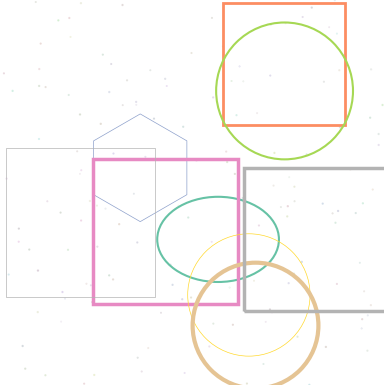[{"shape": "oval", "thickness": 1.5, "radius": 0.79, "center": [0.566, 0.378]}, {"shape": "square", "thickness": 2, "radius": 0.79, "center": [0.738, 0.835]}, {"shape": "hexagon", "thickness": 0.5, "radius": 0.7, "center": [0.364, 0.564]}, {"shape": "square", "thickness": 2.5, "radius": 0.94, "center": [0.429, 0.399]}, {"shape": "circle", "thickness": 1.5, "radius": 0.89, "center": [0.739, 0.764]}, {"shape": "circle", "thickness": 0.5, "radius": 0.79, "center": [0.646, 0.234]}, {"shape": "circle", "thickness": 3, "radius": 0.82, "center": [0.664, 0.154]}, {"shape": "square", "thickness": 0.5, "radius": 0.97, "center": [0.209, 0.423]}, {"shape": "square", "thickness": 2.5, "radius": 0.93, "center": [0.82, 0.378]}]